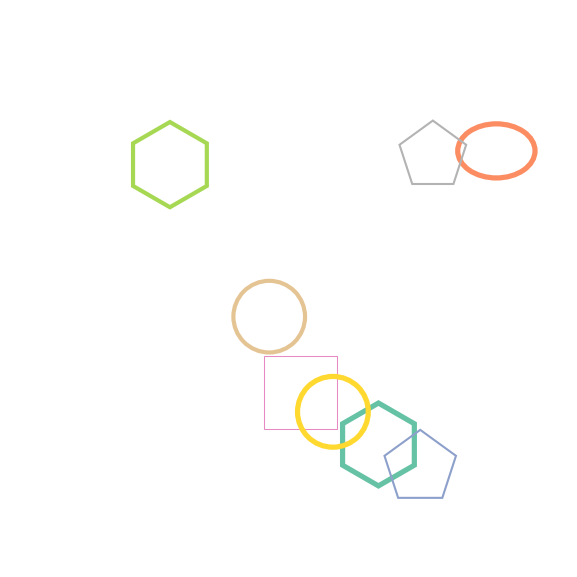[{"shape": "hexagon", "thickness": 2.5, "radius": 0.36, "center": [0.655, 0.23]}, {"shape": "oval", "thickness": 2.5, "radius": 0.33, "center": [0.86, 0.738]}, {"shape": "pentagon", "thickness": 1, "radius": 0.33, "center": [0.728, 0.19]}, {"shape": "square", "thickness": 0.5, "radius": 0.32, "center": [0.521, 0.32]}, {"shape": "hexagon", "thickness": 2, "radius": 0.37, "center": [0.294, 0.714]}, {"shape": "circle", "thickness": 2.5, "radius": 0.31, "center": [0.576, 0.286]}, {"shape": "circle", "thickness": 2, "radius": 0.31, "center": [0.466, 0.451]}, {"shape": "pentagon", "thickness": 1, "radius": 0.3, "center": [0.749, 0.73]}]